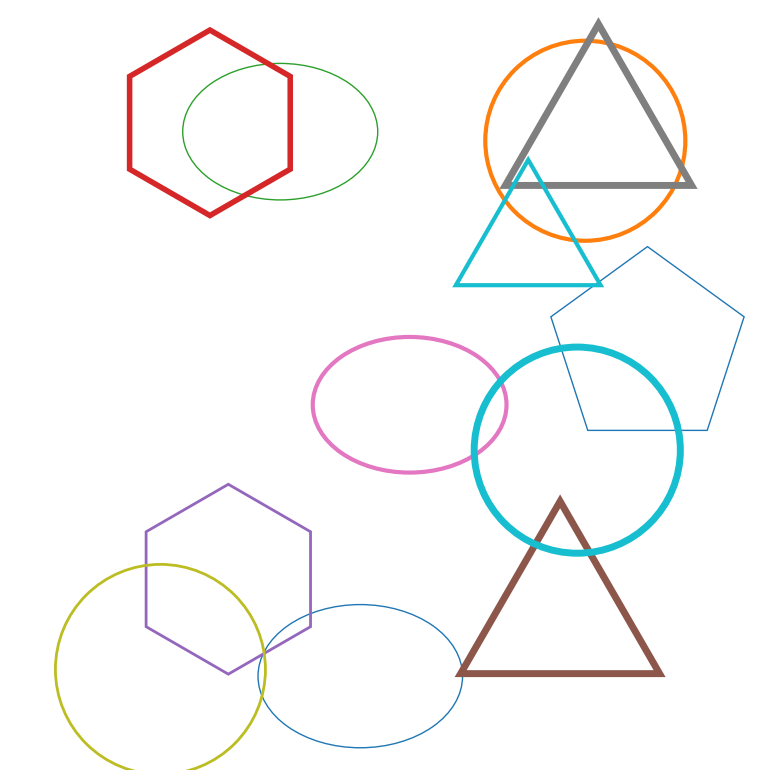[{"shape": "oval", "thickness": 0.5, "radius": 0.66, "center": [0.468, 0.122]}, {"shape": "pentagon", "thickness": 0.5, "radius": 0.66, "center": [0.841, 0.548]}, {"shape": "circle", "thickness": 1.5, "radius": 0.65, "center": [0.76, 0.817]}, {"shape": "oval", "thickness": 0.5, "radius": 0.63, "center": [0.364, 0.829]}, {"shape": "hexagon", "thickness": 2, "radius": 0.6, "center": [0.273, 0.841]}, {"shape": "hexagon", "thickness": 1, "radius": 0.62, "center": [0.297, 0.248]}, {"shape": "triangle", "thickness": 2.5, "radius": 0.75, "center": [0.727, 0.2]}, {"shape": "oval", "thickness": 1.5, "radius": 0.63, "center": [0.532, 0.474]}, {"shape": "triangle", "thickness": 2.5, "radius": 0.7, "center": [0.777, 0.829]}, {"shape": "circle", "thickness": 1, "radius": 0.68, "center": [0.208, 0.131]}, {"shape": "triangle", "thickness": 1.5, "radius": 0.54, "center": [0.686, 0.684]}, {"shape": "circle", "thickness": 2.5, "radius": 0.67, "center": [0.75, 0.415]}]